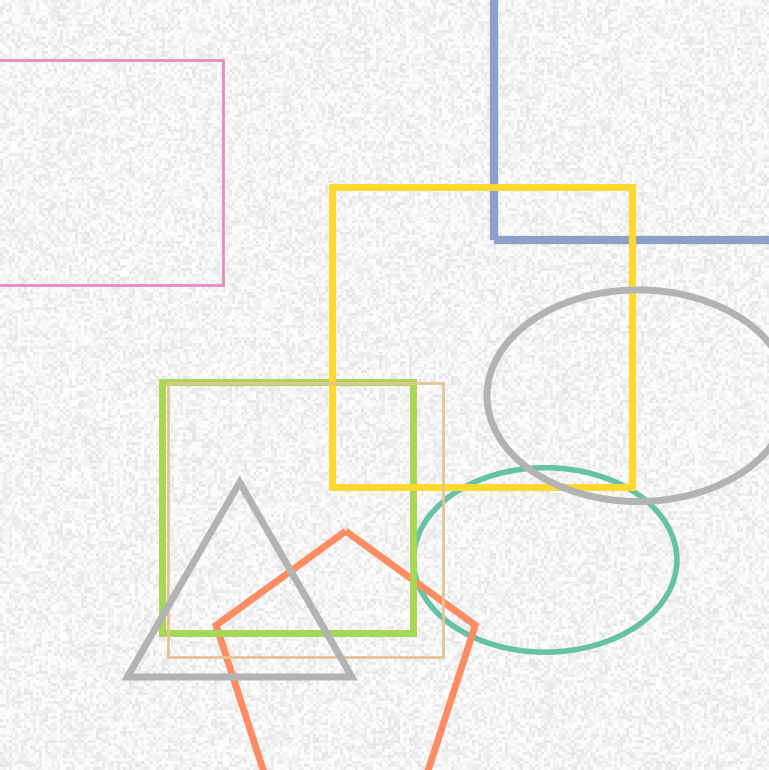[{"shape": "oval", "thickness": 2, "radius": 0.86, "center": [0.708, 0.273]}, {"shape": "pentagon", "thickness": 2.5, "radius": 0.88, "center": [0.449, 0.133]}, {"shape": "square", "thickness": 3, "radius": 0.98, "center": [0.837, 0.884]}, {"shape": "square", "thickness": 1, "radius": 0.73, "center": [0.144, 0.776]}, {"shape": "square", "thickness": 2.5, "radius": 0.81, "center": [0.374, 0.34]}, {"shape": "square", "thickness": 2.5, "radius": 0.98, "center": [0.626, 0.562]}, {"shape": "square", "thickness": 1, "radius": 0.89, "center": [0.397, 0.324]}, {"shape": "triangle", "thickness": 2.5, "radius": 0.84, "center": [0.311, 0.205]}, {"shape": "oval", "thickness": 2.5, "radius": 0.98, "center": [0.829, 0.486]}]